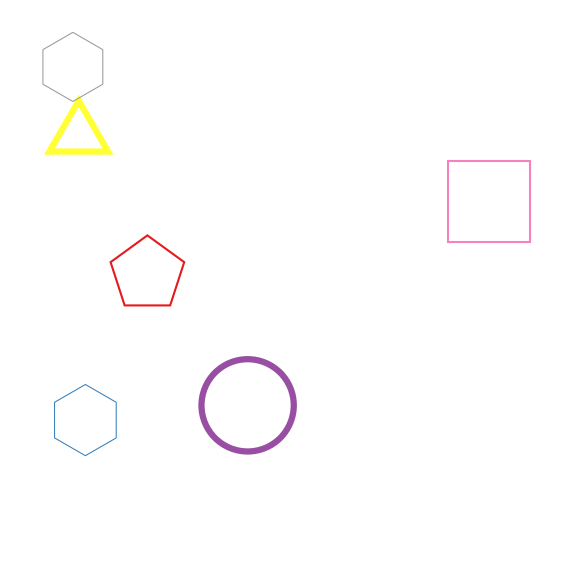[{"shape": "pentagon", "thickness": 1, "radius": 0.34, "center": [0.255, 0.524]}, {"shape": "hexagon", "thickness": 0.5, "radius": 0.31, "center": [0.148, 0.272]}, {"shape": "circle", "thickness": 3, "radius": 0.4, "center": [0.429, 0.297]}, {"shape": "triangle", "thickness": 3, "radius": 0.29, "center": [0.136, 0.766]}, {"shape": "square", "thickness": 1, "radius": 0.35, "center": [0.847, 0.65]}, {"shape": "hexagon", "thickness": 0.5, "radius": 0.3, "center": [0.126, 0.883]}]